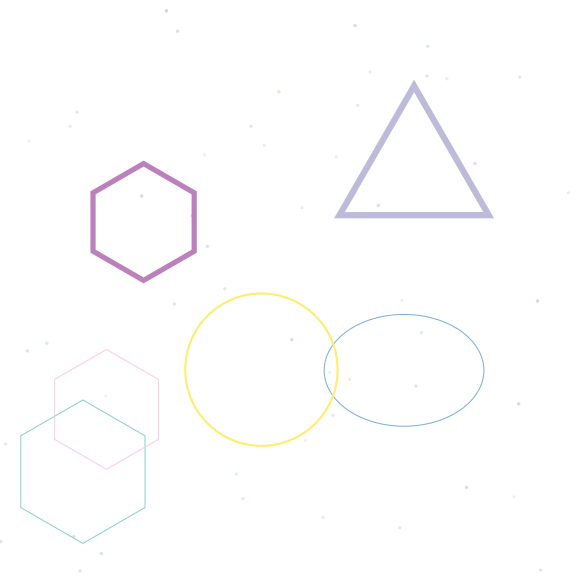[{"shape": "hexagon", "thickness": 0.5, "radius": 0.62, "center": [0.144, 0.182]}, {"shape": "triangle", "thickness": 3, "radius": 0.75, "center": [0.717, 0.701]}, {"shape": "oval", "thickness": 0.5, "radius": 0.69, "center": [0.7, 0.358]}, {"shape": "hexagon", "thickness": 0.5, "radius": 0.52, "center": [0.184, 0.29]}, {"shape": "hexagon", "thickness": 2.5, "radius": 0.51, "center": [0.249, 0.615]}, {"shape": "circle", "thickness": 1, "radius": 0.66, "center": [0.453, 0.359]}]